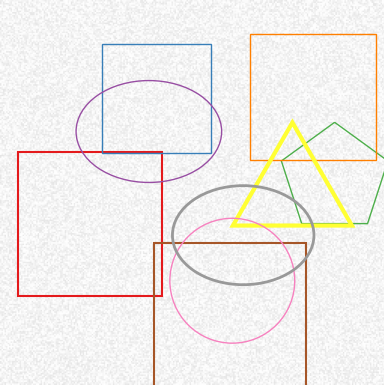[{"shape": "square", "thickness": 1.5, "radius": 0.94, "center": [0.234, 0.418]}, {"shape": "square", "thickness": 1, "radius": 0.7, "center": [0.406, 0.744]}, {"shape": "pentagon", "thickness": 1, "radius": 0.73, "center": [0.869, 0.537]}, {"shape": "oval", "thickness": 1, "radius": 0.95, "center": [0.387, 0.658]}, {"shape": "square", "thickness": 1, "radius": 0.82, "center": [0.814, 0.748]}, {"shape": "triangle", "thickness": 3, "radius": 0.89, "center": [0.759, 0.503]}, {"shape": "square", "thickness": 1.5, "radius": 0.99, "center": [0.598, 0.172]}, {"shape": "circle", "thickness": 1, "radius": 0.81, "center": [0.603, 0.271]}, {"shape": "oval", "thickness": 2, "radius": 0.92, "center": [0.632, 0.389]}]